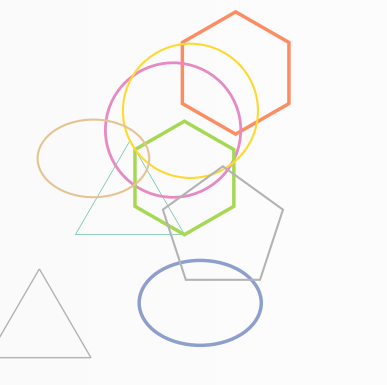[{"shape": "triangle", "thickness": 0.5, "radius": 0.81, "center": [0.336, 0.472]}, {"shape": "hexagon", "thickness": 2.5, "radius": 0.79, "center": [0.608, 0.81]}, {"shape": "oval", "thickness": 2.5, "radius": 0.79, "center": [0.517, 0.213]}, {"shape": "circle", "thickness": 2, "radius": 0.87, "center": [0.447, 0.662]}, {"shape": "hexagon", "thickness": 2.5, "radius": 0.74, "center": [0.476, 0.538]}, {"shape": "circle", "thickness": 1.5, "radius": 0.87, "center": [0.491, 0.712]}, {"shape": "oval", "thickness": 1.5, "radius": 0.72, "center": [0.241, 0.589]}, {"shape": "triangle", "thickness": 1, "radius": 0.77, "center": [0.102, 0.148]}, {"shape": "pentagon", "thickness": 1.5, "radius": 0.81, "center": [0.575, 0.405]}]